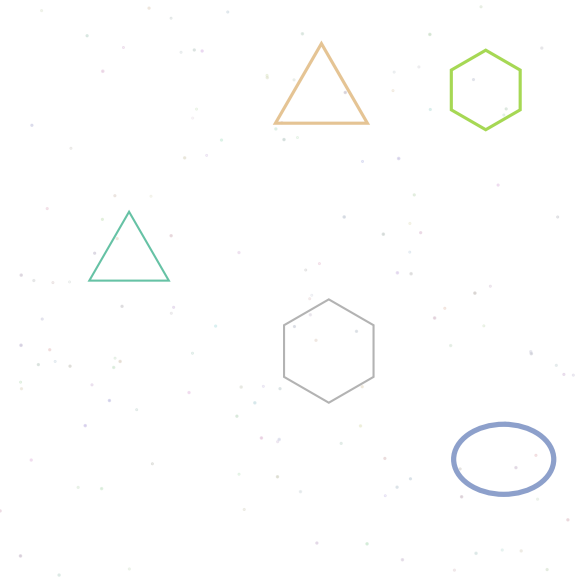[{"shape": "triangle", "thickness": 1, "radius": 0.4, "center": [0.223, 0.553]}, {"shape": "oval", "thickness": 2.5, "radius": 0.43, "center": [0.872, 0.204]}, {"shape": "hexagon", "thickness": 1.5, "radius": 0.34, "center": [0.841, 0.843]}, {"shape": "triangle", "thickness": 1.5, "radius": 0.46, "center": [0.557, 0.832]}, {"shape": "hexagon", "thickness": 1, "radius": 0.45, "center": [0.569, 0.391]}]